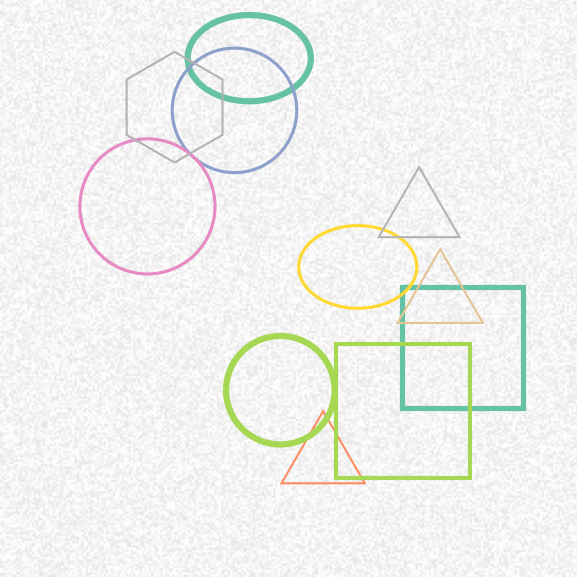[{"shape": "square", "thickness": 2.5, "radius": 0.52, "center": [0.801, 0.397]}, {"shape": "oval", "thickness": 3, "radius": 0.53, "center": [0.432, 0.898]}, {"shape": "triangle", "thickness": 1, "radius": 0.42, "center": [0.56, 0.204]}, {"shape": "circle", "thickness": 1.5, "radius": 0.54, "center": [0.406, 0.808]}, {"shape": "circle", "thickness": 1.5, "radius": 0.59, "center": [0.255, 0.642]}, {"shape": "circle", "thickness": 3, "radius": 0.47, "center": [0.485, 0.323]}, {"shape": "square", "thickness": 2, "radius": 0.58, "center": [0.698, 0.288]}, {"shape": "oval", "thickness": 1.5, "radius": 0.51, "center": [0.62, 0.537]}, {"shape": "triangle", "thickness": 1, "radius": 0.43, "center": [0.762, 0.483]}, {"shape": "triangle", "thickness": 1, "radius": 0.4, "center": [0.726, 0.629]}, {"shape": "hexagon", "thickness": 1, "radius": 0.48, "center": [0.302, 0.814]}]